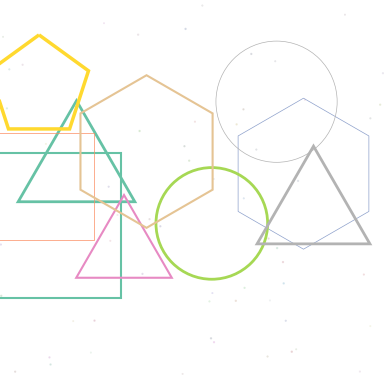[{"shape": "square", "thickness": 1.5, "radius": 0.94, "center": [0.126, 0.414]}, {"shape": "triangle", "thickness": 2, "radius": 0.87, "center": [0.199, 0.563]}, {"shape": "square", "thickness": 0.5, "radius": 0.69, "center": [0.105, 0.515]}, {"shape": "hexagon", "thickness": 0.5, "radius": 0.98, "center": [0.788, 0.549]}, {"shape": "triangle", "thickness": 1.5, "radius": 0.72, "center": [0.322, 0.35]}, {"shape": "circle", "thickness": 2, "radius": 0.73, "center": [0.55, 0.42]}, {"shape": "pentagon", "thickness": 2.5, "radius": 0.68, "center": [0.101, 0.774]}, {"shape": "hexagon", "thickness": 1.5, "radius": 0.99, "center": [0.381, 0.606]}, {"shape": "circle", "thickness": 0.5, "radius": 0.79, "center": [0.718, 0.736]}, {"shape": "triangle", "thickness": 2, "radius": 0.85, "center": [0.814, 0.451]}]